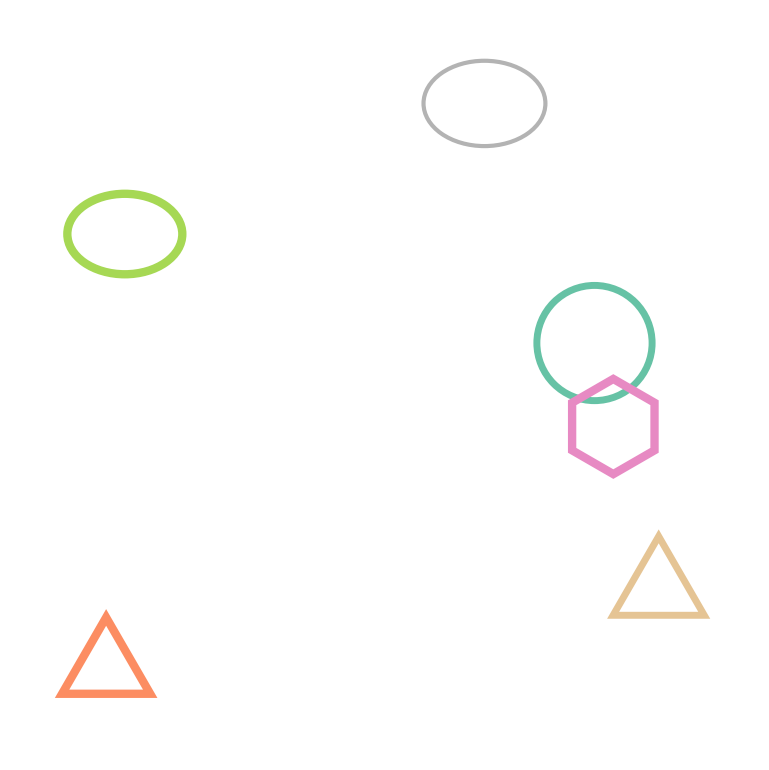[{"shape": "circle", "thickness": 2.5, "radius": 0.37, "center": [0.772, 0.555]}, {"shape": "triangle", "thickness": 3, "radius": 0.33, "center": [0.138, 0.132]}, {"shape": "hexagon", "thickness": 3, "radius": 0.31, "center": [0.797, 0.446]}, {"shape": "oval", "thickness": 3, "radius": 0.37, "center": [0.162, 0.696]}, {"shape": "triangle", "thickness": 2.5, "radius": 0.34, "center": [0.855, 0.235]}, {"shape": "oval", "thickness": 1.5, "radius": 0.4, "center": [0.629, 0.866]}]